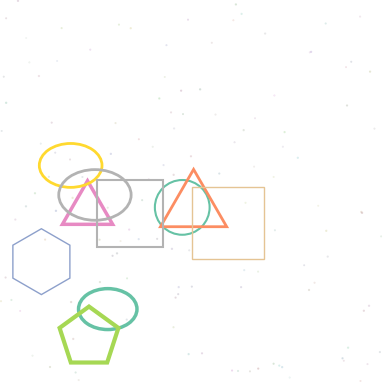[{"shape": "oval", "thickness": 2.5, "radius": 0.38, "center": [0.28, 0.197]}, {"shape": "circle", "thickness": 1.5, "radius": 0.36, "center": [0.473, 0.461]}, {"shape": "triangle", "thickness": 2, "radius": 0.5, "center": [0.503, 0.461]}, {"shape": "hexagon", "thickness": 1, "radius": 0.43, "center": [0.107, 0.32]}, {"shape": "triangle", "thickness": 2.5, "radius": 0.38, "center": [0.227, 0.455]}, {"shape": "pentagon", "thickness": 3, "radius": 0.4, "center": [0.231, 0.123]}, {"shape": "oval", "thickness": 2, "radius": 0.41, "center": [0.184, 0.57]}, {"shape": "square", "thickness": 1, "radius": 0.47, "center": [0.593, 0.421]}, {"shape": "square", "thickness": 1.5, "radius": 0.43, "center": [0.337, 0.445]}, {"shape": "oval", "thickness": 2, "radius": 0.47, "center": [0.247, 0.494]}]